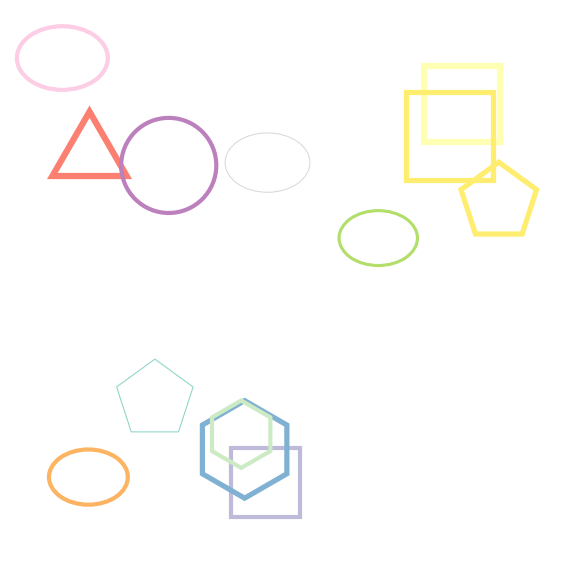[{"shape": "pentagon", "thickness": 0.5, "radius": 0.35, "center": [0.268, 0.308]}, {"shape": "square", "thickness": 3, "radius": 0.33, "center": [0.799, 0.82]}, {"shape": "square", "thickness": 2, "radius": 0.3, "center": [0.46, 0.164]}, {"shape": "triangle", "thickness": 3, "radius": 0.37, "center": [0.155, 0.731]}, {"shape": "hexagon", "thickness": 2.5, "radius": 0.42, "center": [0.424, 0.221]}, {"shape": "oval", "thickness": 2, "radius": 0.34, "center": [0.153, 0.173]}, {"shape": "oval", "thickness": 1.5, "radius": 0.34, "center": [0.655, 0.587]}, {"shape": "oval", "thickness": 2, "radius": 0.39, "center": [0.108, 0.899]}, {"shape": "oval", "thickness": 0.5, "radius": 0.37, "center": [0.463, 0.718]}, {"shape": "circle", "thickness": 2, "radius": 0.41, "center": [0.292, 0.713]}, {"shape": "hexagon", "thickness": 2, "radius": 0.29, "center": [0.418, 0.247]}, {"shape": "square", "thickness": 2.5, "radius": 0.38, "center": [0.779, 0.763]}, {"shape": "pentagon", "thickness": 2.5, "radius": 0.34, "center": [0.864, 0.65]}]